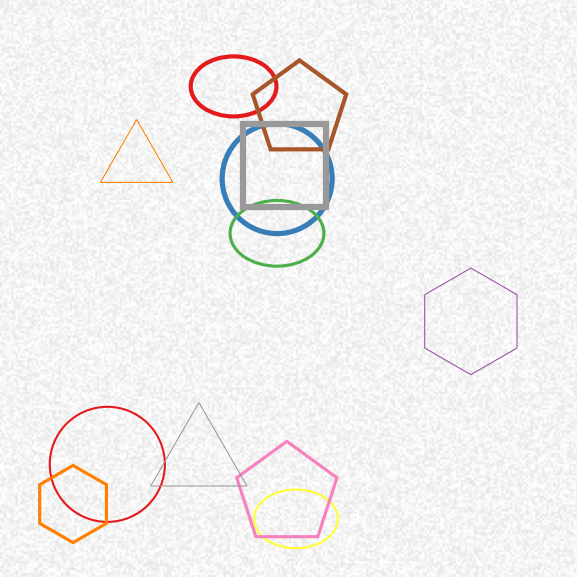[{"shape": "circle", "thickness": 1, "radius": 0.5, "center": [0.186, 0.195]}, {"shape": "oval", "thickness": 2, "radius": 0.37, "center": [0.404, 0.85]}, {"shape": "circle", "thickness": 2.5, "radius": 0.48, "center": [0.48, 0.69]}, {"shape": "oval", "thickness": 1.5, "radius": 0.41, "center": [0.48, 0.595]}, {"shape": "hexagon", "thickness": 0.5, "radius": 0.46, "center": [0.815, 0.443]}, {"shape": "hexagon", "thickness": 1.5, "radius": 0.33, "center": [0.127, 0.126]}, {"shape": "triangle", "thickness": 0.5, "radius": 0.36, "center": [0.237, 0.72]}, {"shape": "oval", "thickness": 1, "radius": 0.36, "center": [0.512, 0.101]}, {"shape": "pentagon", "thickness": 2, "radius": 0.43, "center": [0.519, 0.809]}, {"shape": "pentagon", "thickness": 1.5, "radius": 0.46, "center": [0.497, 0.144]}, {"shape": "square", "thickness": 3, "radius": 0.36, "center": [0.493, 0.712]}, {"shape": "triangle", "thickness": 0.5, "radius": 0.48, "center": [0.344, 0.206]}]